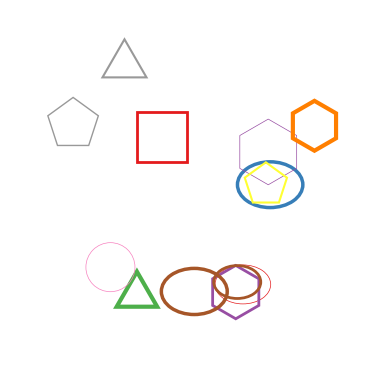[{"shape": "oval", "thickness": 0.5, "radius": 0.36, "center": [0.631, 0.261]}, {"shape": "square", "thickness": 2, "radius": 0.33, "center": [0.421, 0.644]}, {"shape": "oval", "thickness": 2.5, "radius": 0.42, "center": [0.702, 0.52]}, {"shape": "triangle", "thickness": 3, "radius": 0.3, "center": [0.356, 0.234]}, {"shape": "hexagon", "thickness": 0.5, "radius": 0.43, "center": [0.697, 0.605]}, {"shape": "hexagon", "thickness": 2, "radius": 0.35, "center": [0.612, 0.241]}, {"shape": "hexagon", "thickness": 3, "radius": 0.32, "center": [0.817, 0.673]}, {"shape": "pentagon", "thickness": 1.5, "radius": 0.29, "center": [0.691, 0.521]}, {"shape": "oval", "thickness": 2, "radius": 0.31, "center": [0.616, 0.267]}, {"shape": "oval", "thickness": 2.5, "radius": 0.43, "center": [0.505, 0.243]}, {"shape": "circle", "thickness": 0.5, "radius": 0.32, "center": [0.287, 0.306]}, {"shape": "triangle", "thickness": 1.5, "radius": 0.33, "center": [0.323, 0.832]}, {"shape": "pentagon", "thickness": 1, "radius": 0.34, "center": [0.19, 0.678]}]